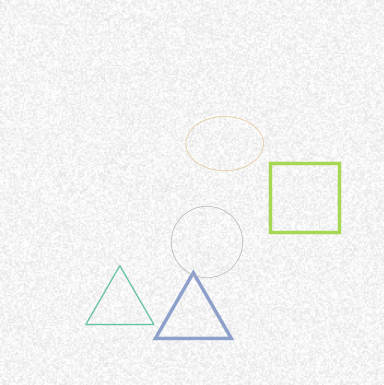[{"shape": "triangle", "thickness": 1, "radius": 0.51, "center": [0.311, 0.208]}, {"shape": "triangle", "thickness": 2.5, "radius": 0.57, "center": [0.502, 0.178]}, {"shape": "square", "thickness": 2.5, "radius": 0.44, "center": [0.79, 0.487]}, {"shape": "oval", "thickness": 0.5, "radius": 0.5, "center": [0.583, 0.627]}, {"shape": "circle", "thickness": 0.5, "radius": 0.46, "center": [0.538, 0.371]}]